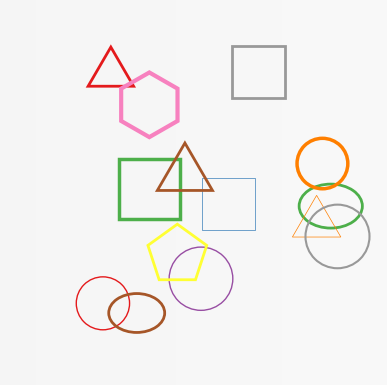[{"shape": "circle", "thickness": 1, "radius": 0.34, "center": [0.266, 0.212]}, {"shape": "triangle", "thickness": 2, "radius": 0.34, "center": [0.286, 0.81]}, {"shape": "square", "thickness": 0.5, "radius": 0.34, "center": [0.59, 0.47]}, {"shape": "square", "thickness": 2.5, "radius": 0.39, "center": [0.386, 0.508]}, {"shape": "oval", "thickness": 2, "radius": 0.41, "center": [0.854, 0.465]}, {"shape": "circle", "thickness": 1, "radius": 0.41, "center": [0.519, 0.276]}, {"shape": "triangle", "thickness": 0.5, "radius": 0.36, "center": [0.817, 0.42]}, {"shape": "circle", "thickness": 2.5, "radius": 0.33, "center": [0.832, 0.575]}, {"shape": "pentagon", "thickness": 2, "radius": 0.4, "center": [0.458, 0.338]}, {"shape": "oval", "thickness": 2, "radius": 0.36, "center": [0.353, 0.187]}, {"shape": "triangle", "thickness": 2, "radius": 0.41, "center": [0.477, 0.546]}, {"shape": "hexagon", "thickness": 3, "radius": 0.42, "center": [0.385, 0.728]}, {"shape": "square", "thickness": 2, "radius": 0.34, "center": [0.667, 0.813]}, {"shape": "circle", "thickness": 1.5, "radius": 0.41, "center": [0.871, 0.386]}]